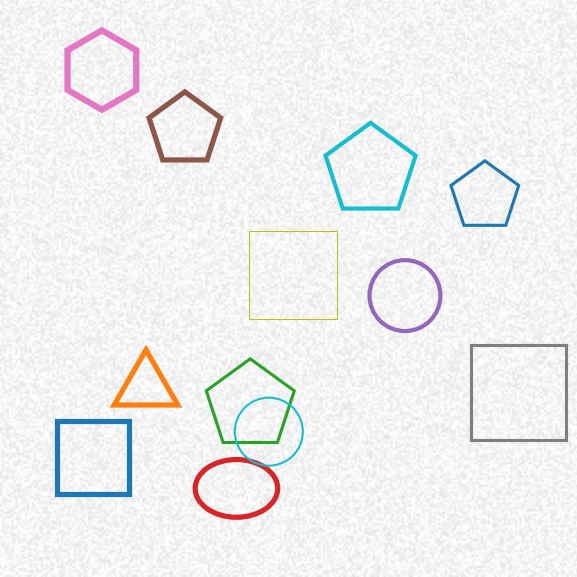[{"shape": "square", "thickness": 2.5, "radius": 0.31, "center": [0.161, 0.207]}, {"shape": "pentagon", "thickness": 1.5, "radius": 0.31, "center": [0.84, 0.659]}, {"shape": "triangle", "thickness": 2.5, "radius": 0.32, "center": [0.253, 0.33]}, {"shape": "pentagon", "thickness": 1.5, "radius": 0.4, "center": [0.433, 0.298]}, {"shape": "oval", "thickness": 2.5, "radius": 0.36, "center": [0.409, 0.153]}, {"shape": "circle", "thickness": 2, "radius": 0.31, "center": [0.701, 0.487]}, {"shape": "pentagon", "thickness": 2.5, "radius": 0.33, "center": [0.32, 0.775]}, {"shape": "hexagon", "thickness": 3, "radius": 0.34, "center": [0.176, 0.878]}, {"shape": "square", "thickness": 1.5, "radius": 0.41, "center": [0.898, 0.319]}, {"shape": "square", "thickness": 0.5, "radius": 0.38, "center": [0.508, 0.524]}, {"shape": "pentagon", "thickness": 2, "radius": 0.41, "center": [0.642, 0.704]}, {"shape": "circle", "thickness": 1, "radius": 0.29, "center": [0.466, 0.252]}]